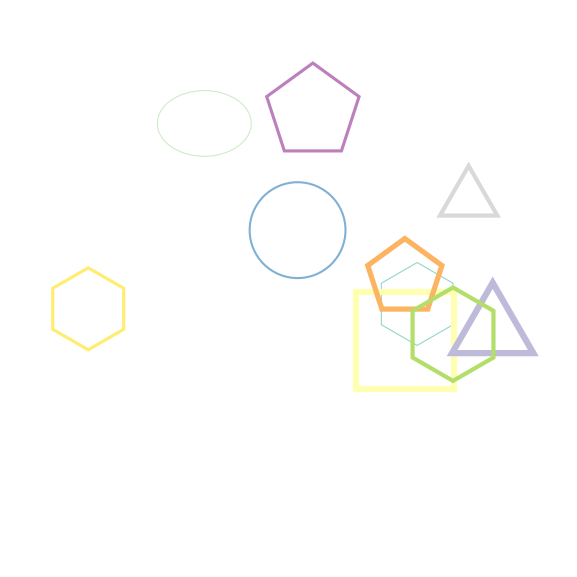[{"shape": "hexagon", "thickness": 0.5, "radius": 0.36, "center": [0.722, 0.473]}, {"shape": "square", "thickness": 3, "radius": 0.42, "center": [0.701, 0.409]}, {"shape": "triangle", "thickness": 3, "radius": 0.41, "center": [0.853, 0.428]}, {"shape": "circle", "thickness": 1, "radius": 0.41, "center": [0.515, 0.601]}, {"shape": "pentagon", "thickness": 2.5, "radius": 0.34, "center": [0.701, 0.519]}, {"shape": "hexagon", "thickness": 2, "radius": 0.4, "center": [0.784, 0.42]}, {"shape": "triangle", "thickness": 2, "radius": 0.29, "center": [0.811, 0.655]}, {"shape": "pentagon", "thickness": 1.5, "radius": 0.42, "center": [0.542, 0.806]}, {"shape": "oval", "thickness": 0.5, "radius": 0.41, "center": [0.354, 0.785]}, {"shape": "hexagon", "thickness": 1.5, "radius": 0.35, "center": [0.153, 0.464]}]